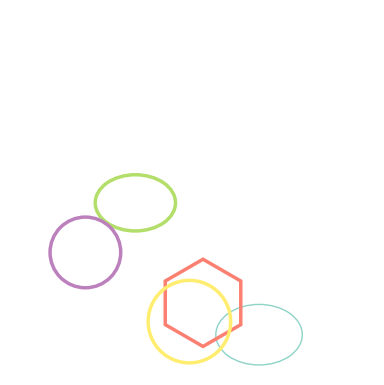[{"shape": "oval", "thickness": 1, "radius": 0.56, "center": [0.673, 0.131]}, {"shape": "hexagon", "thickness": 2.5, "radius": 0.57, "center": [0.527, 0.213]}, {"shape": "oval", "thickness": 2.5, "radius": 0.52, "center": [0.352, 0.473]}, {"shape": "circle", "thickness": 2.5, "radius": 0.46, "center": [0.222, 0.344]}, {"shape": "circle", "thickness": 2.5, "radius": 0.54, "center": [0.492, 0.165]}]